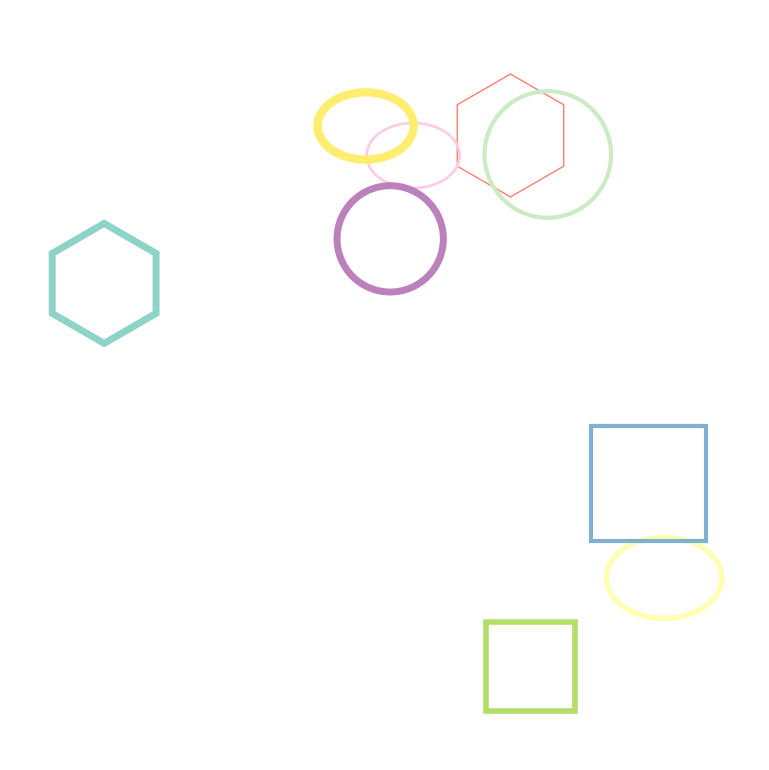[{"shape": "hexagon", "thickness": 2.5, "radius": 0.39, "center": [0.135, 0.632]}, {"shape": "oval", "thickness": 2, "radius": 0.38, "center": [0.862, 0.25]}, {"shape": "hexagon", "thickness": 0.5, "radius": 0.4, "center": [0.663, 0.824]}, {"shape": "square", "thickness": 1.5, "radius": 0.37, "center": [0.842, 0.372]}, {"shape": "square", "thickness": 2, "radius": 0.29, "center": [0.689, 0.134]}, {"shape": "oval", "thickness": 1, "radius": 0.3, "center": [0.537, 0.798]}, {"shape": "circle", "thickness": 2.5, "radius": 0.35, "center": [0.507, 0.69]}, {"shape": "circle", "thickness": 1.5, "radius": 0.41, "center": [0.711, 0.799]}, {"shape": "oval", "thickness": 3, "radius": 0.31, "center": [0.475, 0.836]}]